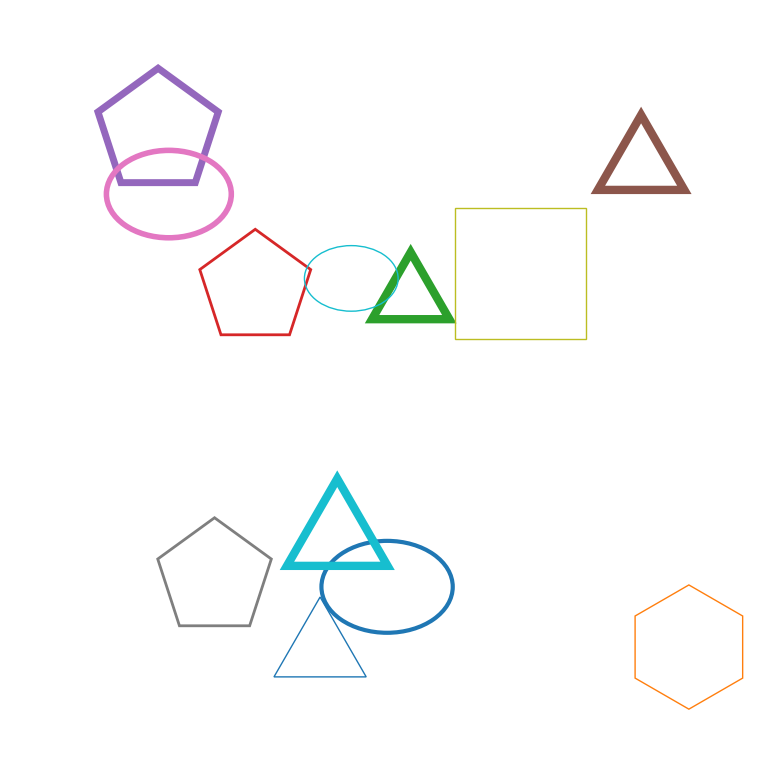[{"shape": "triangle", "thickness": 0.5, "radius": 0.35, "center": [0.416, 0.156]}, {"shape": "oval", "thickness": 1.5, "radius": 0.43, "center": [0.503, 0.238]}, {"shape": "hexagon", "thickness": 0.5, "radius": 0.4, "center": [0.895, 0.16]}, {"shape": "triangle", "thickness": 3, "radius": 0.29, "center": [0.533, 0.614]}, {"shape": "pentagon", "thickness": 1, "radius": 0.38, "center": [0.332, 0.626]}, {"shape": "pentagon", "thickness": 2.5, "radius": 0.41, "center": [0.205, 0.829]}, {"shape": "triangle", "thickness": 3, "radius": 0.32, "center": [0.833, 0.786]}, {"shape": "oval", "thickness": 2, "radius": 0.41, "center": [0.219, 0.748]}, {"shape": "pentagon", "thickness": 1, "radius": 0.39, "center": [0.279, 0.25]}, {"shape": "square", "thickness": 0.5, "radius": 0.43, "center": [0.676, 0.645]}, {"shape": "oval", "thickness": 0.5, "radius": 0.3, "center": [0.456, 0.638]}, {"shape": "triangle", "thickness": 3, "radius": 0.38, "center": [0.438, 0.303]}]